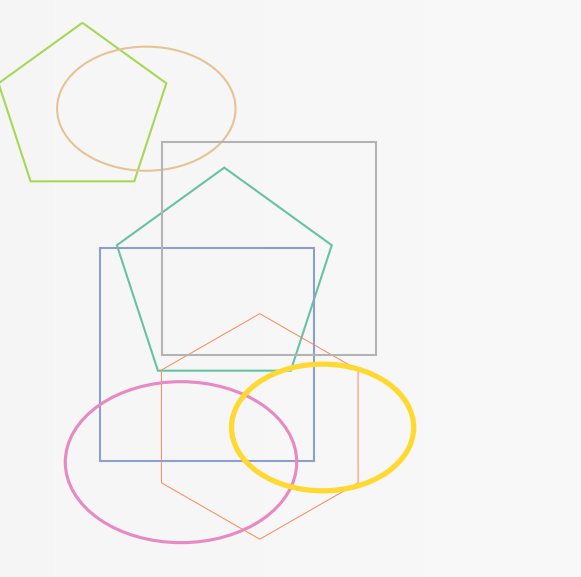[{"shape": "pentagon", "thickness": 1, "radius": 0.97, "center": [0.386, 0.515]}, {"shape": "hexagon", "thickness": 0.5, "radius": 0.98, "center": [0.447, 0.261]}, {"shape": "square", "thickness": 1, "radius": 0.92, "center": [0.356, 0.386]}, {"shape": "oval", "thickness": 1.5, "radius": 1.0, "center": [0.311, 0.199]}, {"shape": "pentagon", "thickness": 1, "radius": 0.76, "center": [0.142, 0.808]}, {"shape": "oval", "thickness": 2.5, "radius": 0.78, "center": [0.555, 0.259]}, {"shape": "oval", "thickness": 1, "radius": 0.77, "center": [0.252, 0.811]}, {"shape": "square", "thickness": 1, "radius": 0.92, "center": [0.463, 0.569]}]